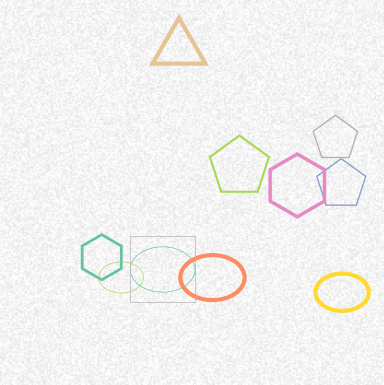[{"shape": "hexagon", "thickness": 2, "radius": 0.29, "center": [0.264, 0.332]}, {"shape": "oval", "thickness": 0.5, "radius": 0.42, "center": [0.422, 0.3]}, {"shape": "oval", "thickness": 3, "radius": 0.42, "center": [0.552, 0.279]}, {"shape": "pentagon", "thickness": 1, "radius": 0.33, "center": [0.886, 0.521]}, {"shape": "hexagon", "thickness": 2.5, "radius": 0.41, "center": [0.772, 0.518]}, {"shape": "oval", "thickness": 0.5, "radius": 0.29, "center": [0.315, 0.279]}, {"shape": "pentagon", "thickness": 1.5, "radius": 0.4, "center": [0.622, 0.567]}, {"shape": "oval", "thickness": 3, "radius": 0.35, "center": [0.889, 0.241]}, {"shape": "triangle", "thickness": 3, "radius": 0.4, "center": [0.465, 0.874]}, {"shape": "pentagon", "thickness": 1, "radius": 0.3, "center": [0.871, 0.64]}, {"shape": "square", "thickness": 0.5, "radius": 0.43, "center": [0.422, 0.302]}]